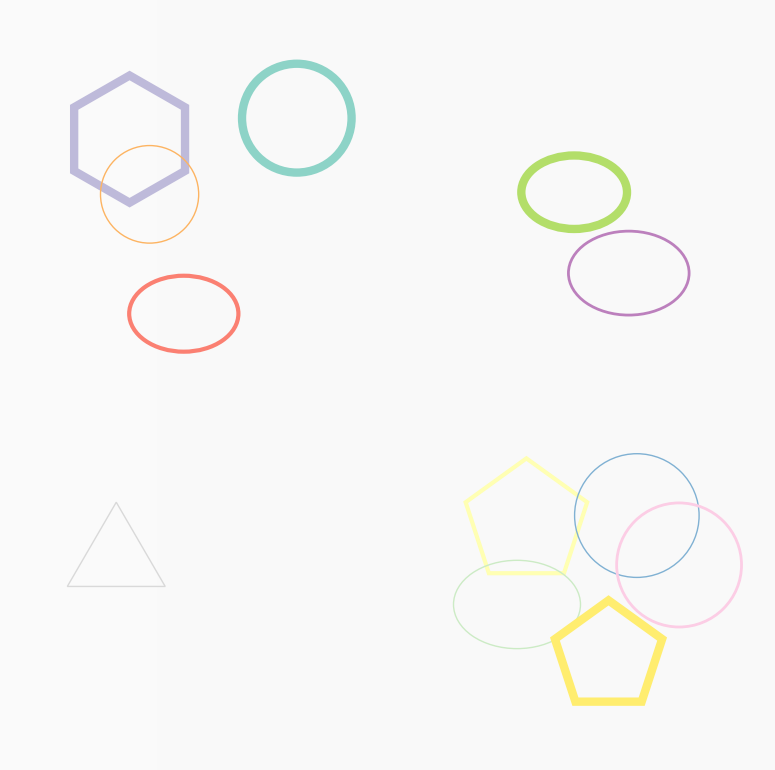[{"shape": "circle", "thickness": 3, "radius": 0.35, "center": [0.383, 0.847]}, {"shape": "pentagon", "thickness": 1.5, "radius": 0.41, "center": [0.679, 0.322]}, {"shape": "hexagon", "thickness": 3, "radius": 0.41, "center": [0.167, 0.819]}, {"shape": "oval", "thickness": 1.5, "radius": 0.35, "center": [0.237, 0.593]}, {"shape": "circle", "thickness": 0.5, "radius": 0.4, "center": [0.822, 0.33]}, {"shape": "circle", "thickness": 0.5, "radius": 0.32, "center": [0.193, 0.748]}, {"shape": "oval", "thickness": 3, "radius": 0.34, "center": [0.741, 0.75]}, {"shape": "circle", "thickness": 1, "radius": 0.4, "center": [0.876, 0.266]}, {"shape": "triangle", "thickness": 0.5, "radius": 0.36, "center": [0.15, 0.275]}, {"shape": "oval", "thickness": 1, "radius": 0.39, "center": [0.811, 0.645]}, {"shape": "oval", "thickness": 0.5, "radius": 0.41, "center": [0.667, 0.215]}, {"shape": "pentagon", "thickness": 3, "radius": 0.36, "center": [0.785, 0.148]}]